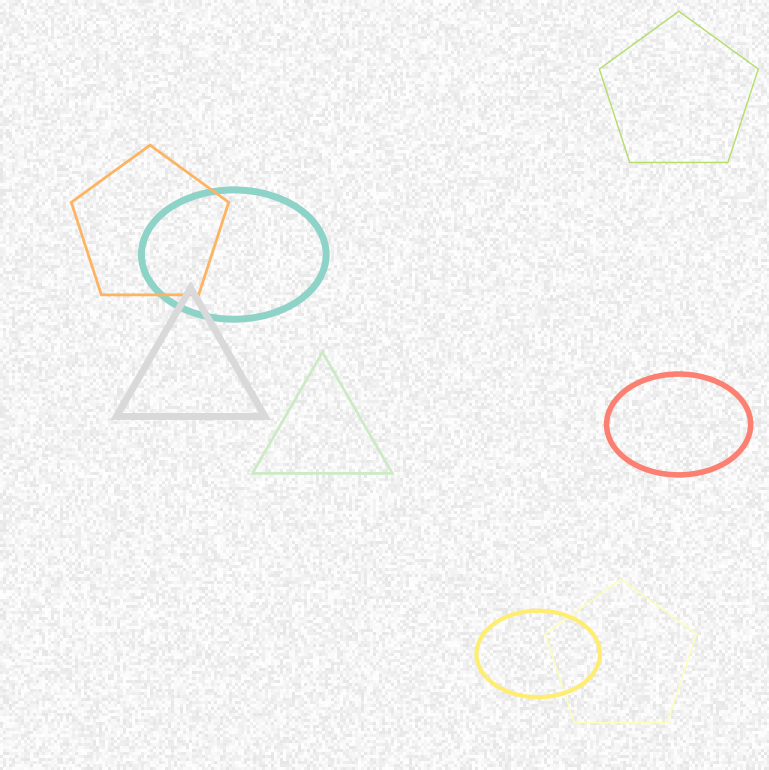[{"shape": "oval", "thickness": 2.5, "radius": 0.6, "center": [0.304, 0.669]}, {"shape": "pentagon", "thickness": 0.5, "radius": 0.52, "center": [0.806, 0.145]}, {"shape": "oval", "thickness": 2, "radius": 0.47, "center": [0.881, 0.449]}, {"shape": "pentagon", "thickness": 1, "radius": 0.54, "center": [0.195, 0.704]}, {"shape": "pentagon", "thickness": 0.5, "radius": 0.54, "center": [0.882, 0.877]}, {"shape": "triangle", "thickness": 2.5, "radius": 0.56, "center": [0.248, 0.515]}, {"shape": "triangle", "thickness": 1, "radius": 0.52, "center": [0.419, 0.438]}, {"shape": "oval", "thickness": 1.5, "radius": 0.4, "center": [0.699, 0.151]}]